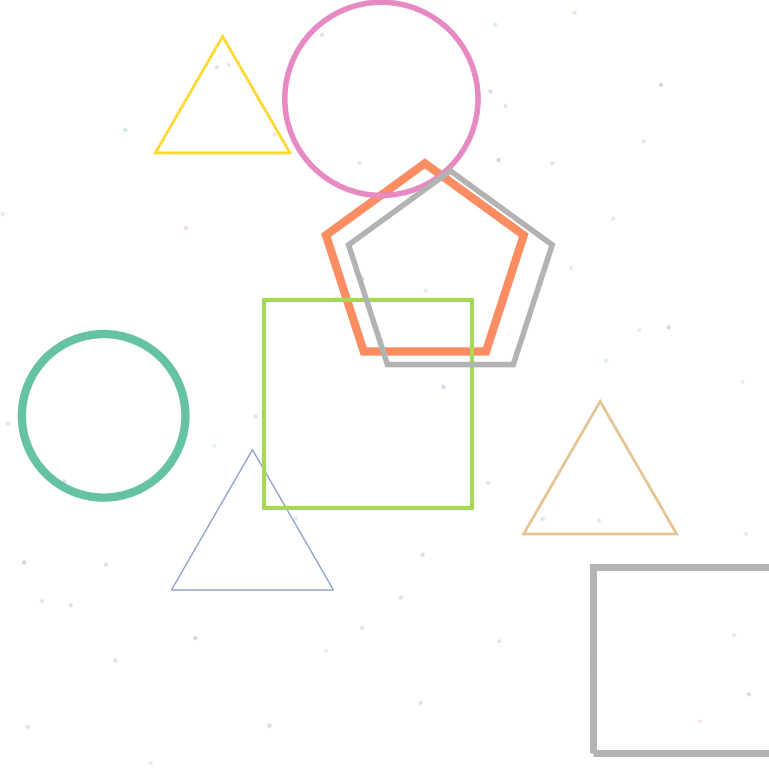[{"shape": "circle", "thickness": 3, "radius": 0.53, "center": [0.135, 0.46]}, {"shape": "pentagon", "thickness": 3, "radius": 0.68, "center": [0.552, 0.653]}, {"shape": "triangle", "thickness": 0.5, "radius": 0.61, "center": [0.328, 0.295]}, {"shape": "circle", "thickness": 2, "radius": 0.63, "center": [0.495, 0.872]}, {"shape": "square", "thickness": 1.5, "radius": 0.68, "center": [0.478, 0.475]}, {"shape": "triangle", "thickness": 1, "radius": 0.5, "center": [0.289, 0.852]}, {"shape": "triangle", "thickness": 1, "radius": 0.57, "center": [0.779, 0.364]}, {"shape": "square", "thickness": 2.5, "radius": 0.6, "center": [0.89, 0.143]}, {"shape": "pentagon", "thickness": 2, "radius": 0.7, "center": [0.585, 0.639]}]